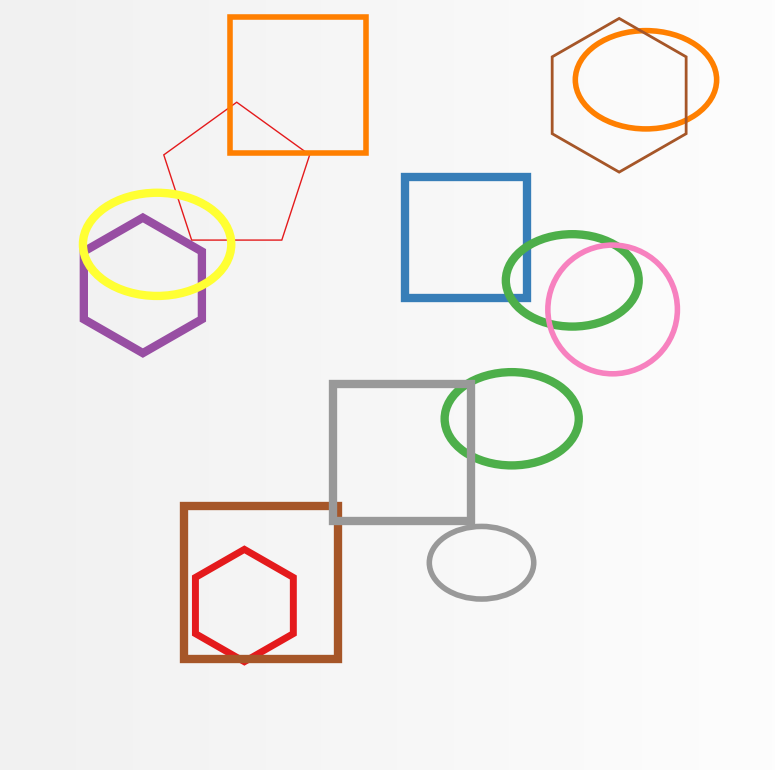[{"shape": "pentagon", "thickness": 0.5, "radius": 0.49, "center": [0.305, 0.768]}, {"shape": "hexagon", "thickness": 2.5, "radius": 0.36, "center": [0.315, 0.214]}, {"shape": "square", "thickness": 3, "radius": 0.39, "center": [0.601, 0.692]}, {"shape": "oval", "thickness": 3, "radius": 0.43, "center": [0.66, 0.456]}, {"shape": "oval", "thickness": 3, "radius": 0.43, "center": [0.738, 0.636]}, {"shape": "hexagon", "thickness": 3, "radius": 0.44, "center": [0.184, 0.629]}, {"shape": "oval", "thickness": 2, "radius": 0.46, "center": [0.834, 0.896]}, {"shape": "square", "thickness": 2, "radius": 0.44, "center": [0.385, 0.89]}, {"shape": "oval", "thickness": 3, "radius": 0.48, "center": [0.203, 0.683]}, {"shape": "square", "thickness": 3, "radius": 0.5, "center": [0.337, 0.244]}, {"shape": "hexagon", "thickness": 1, "radius": 0.5, "center": [0.799, 0.876]}, {"shape": "circle", "thickness": 2, "radius": 0.42, "center": [0.79, 0.598]}, {"shape": "square", "thickness": 3, "radius": 0.44, "center": [0.519, 0.412]}, {"shape": "oval", "thickness": 2, "radius": 0.34, "center": [0.621, 0.269]}]